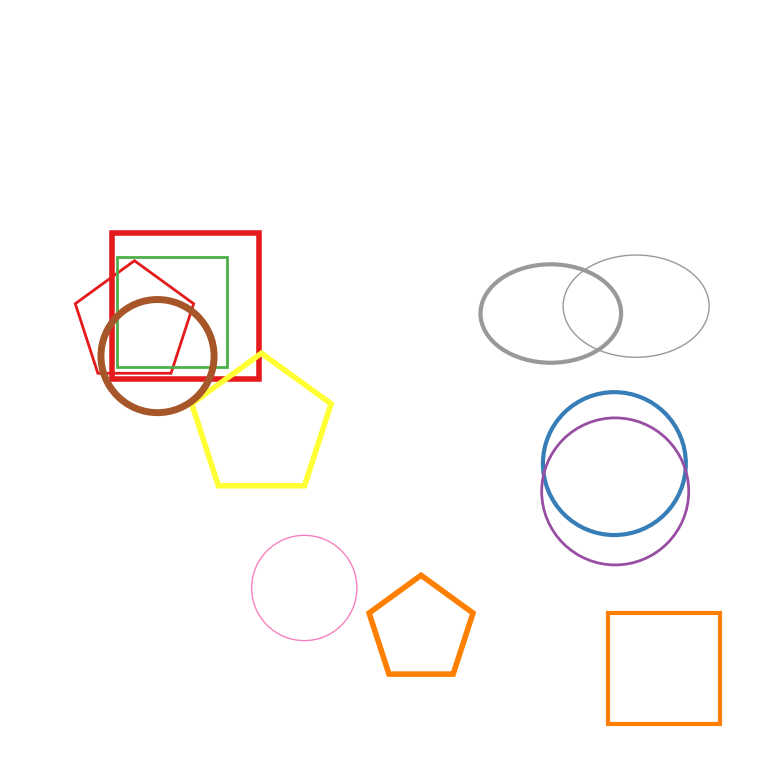[{"shape": "square", "thickness": 2, "radius": 0.48, "center": [0.241, 0.603]}, {"shape": "pentagon", "thickness": 1, "radius": 0.4, "center": [0.175, 0.581]}, {"shape": "circle", "thickness": 1.5, "radius": 0.46, "center": [0.798, 0.398]}, {"shape": "square", "thickness": 1, "radius": 0.36, "center": [0.223, 0.594]}, {"shape": "circle", "thickness": 1, "radius": 0.48, "center": [0.799, 0.362]}, {"shape": "square", "thickness": 1.5, "radius": 0.36, "center": [0.863, 0.132]}, {"shape": "pentagon", "thickness": 2, "radius": 0.35, "center": [0.547, 0.182]}, {"shape": "pentagon", "thickness": 2, "radius": 0.48, "center": [0.34, 0.446]}, {"shape": "circle", "thickness": 2.5, "radius": 0.37, "center": [0.205, 0.538]}, {"shape": "circle", "thickness": 0.5, "radius": 0.34, "center": [0.395, 0.236]}, {"shape": "oval", "thickness": 1.5, "radius": 0.46, "center": [0.715, 0.593]}, {"shape": "oval", "thickness": 0.5, "radius": 0.47, "center": [0.826, 0.602]}]